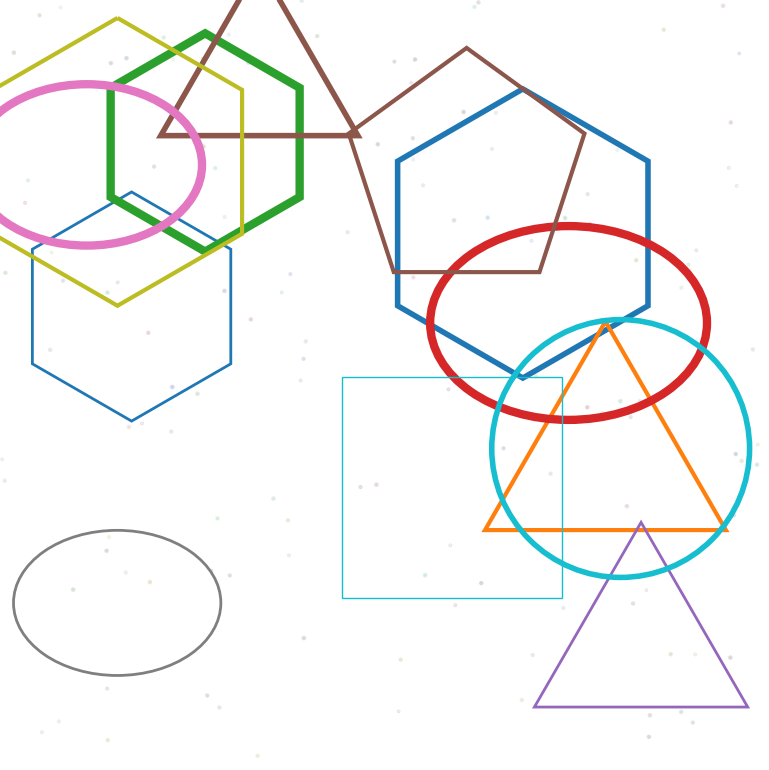[{"shape": "hexagon", "thickness": 2, "radius": 0.94, "center": [0.679, 0.697]}, {"shape": "hexagon", "thickness": 1, "radius": 0.74, "center": [0.171, 0.602]}, {"shape": "triangle", "thickness": 1.5, "radius": 0.9, "center": [0.786, 0.402]}, {"shape": "hexagon", "thickness": 3, "radius": 0.71, "center": [0.266, 0.815]}, {"shape": "oval", "thickness": 3, "radius": 0.9, "center": [0.738, 0.581]}, {"shape": "triangle", "thickness": 1, "radius": 0.8, "center": [0.833, 0.162]}, {"shape": "triangle", "thickness": 2, "radius": 0.74, "center": [0.337, 0.898]}, {"shape": "pentagon", "thickness": 1.5, "radius": 0.8, "center": [0.606, 0.777]}, {"shape": "oval", "thickness": 3, "radius": 0.75, "center": [0.113, 0.786]}, {"shape": "oval", "thickness": 1, "radius": 0.67, "center": [0.152, 0.217]}, {"shape": "hexagon", "thickness": 1.5, "radius": 0.93, "center": [0.153, 0.79]}, {"shape": "square", "thickness": 0.5, "radius": 0.72, "center": [0.587, 0.367]}, {"shape": "circle", "thickness": 2, "radius": 0.84, "center": [0.806, 0.418]}]